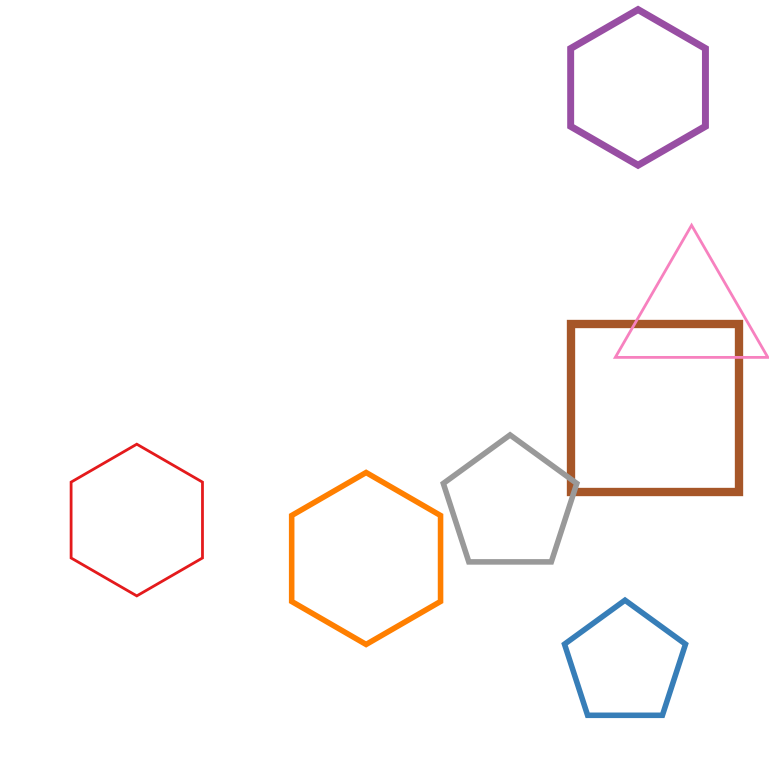[{"shape": "hexagon", "thickness": 1, "radius": 0.49, "center": [0.178, 0.325]}, {"shape": "pentagon", "thickness": 2, "radius": 0.41, "center": [0.812, 0.138]}, {"shape": "hexagon", "thickness": 2.5, "radius": 0.51, "center": [0.829, 0.886]}, {"shape": "hexagon", "thickness": 2, "radius": 0.56, "center": [0.475, 0.275]}, {"shape": "square", "thickness": 3, "radius": 0.55, "center": [0.85, 0.47]}, {"shape": "triangle", "thickness": 1, "radius": 0.57, "center": [0.898, 0.593]}, {"shape": "pentagon", "thickness": 2, "radius": 0.46, "center": [0.662, 0.344]}]